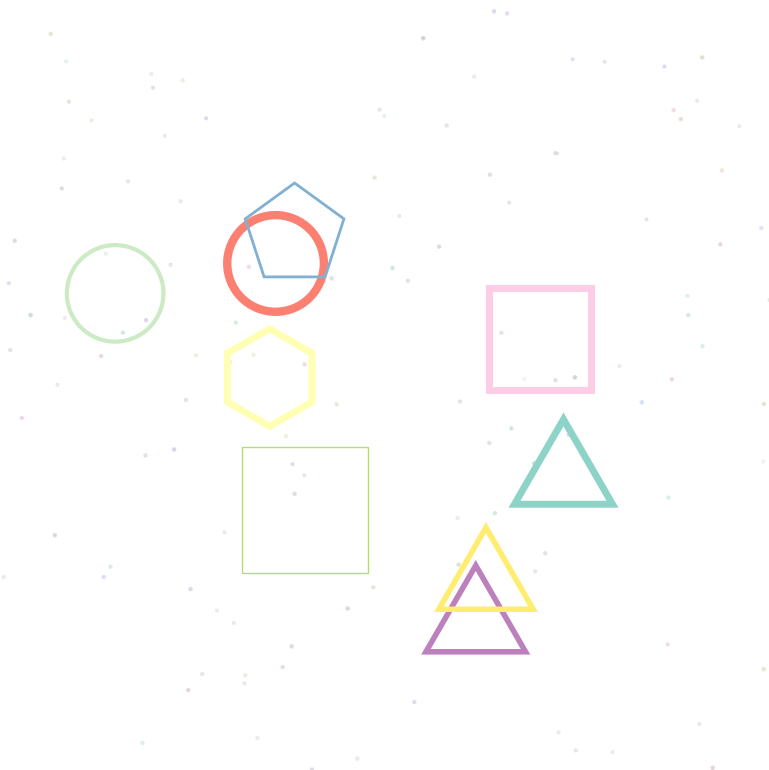[{"shape": "triangle", "thickness": 2.5, "radius": 0.37, "center": [0.732, 0.382]}, {"shape": "hexagon", "thickness": 2.5, "radius": 0.32, "center": [0.35, 0.51]}, {"shape": "circle", "thickness": 3, "radius": 0.31, "center": [0.358, 0.658]}, {"shape": "pentagon", "thickness": 1, "radius": 0.34, "center": [0.383, 0.695]}, {"shape": "square", "thickness": 0.5, "radius": 0.41, "center": [0.396, 0.338]}, {"shape": "square", "thickness": 2.5, "radius": 0.33, "center": [0.701, 0.56]}, {"shape": "triangle", "thickness": 2, "radius": 0.37, "center": [0.618, 0.191]}, {"shape": "circle", "thickness": 1.5, "radius": 0.31, "center": [0.15, 0.619]}, {"shape": "triangle", "thickness": 2, "radius": 0.35, "center": [0.631, 0.244]}]